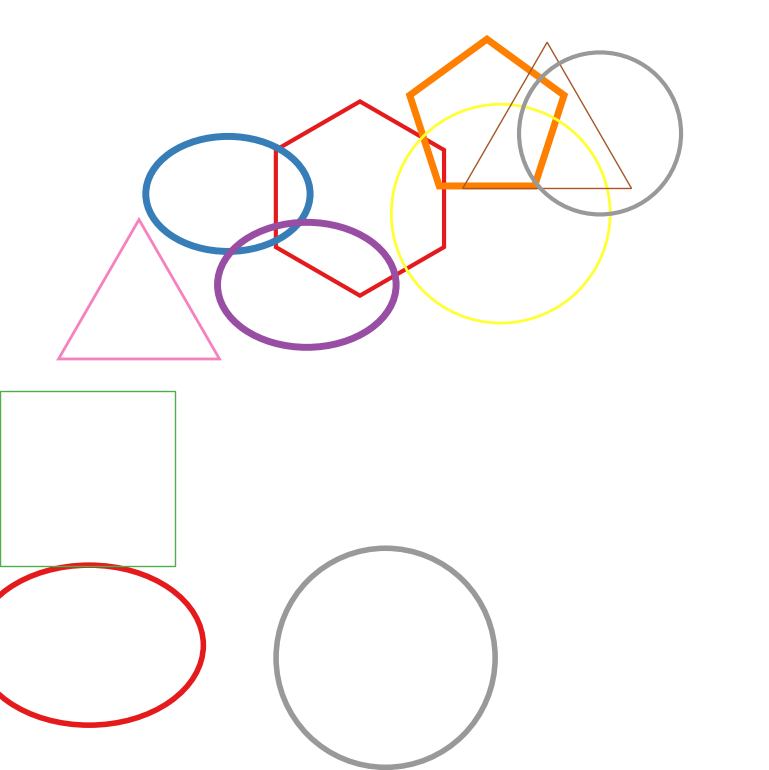[{"shape": "oval", "thickness": 2, "radius": 0.74, "center": [0.116, 0.162]}, {"shape": "hexagon", "thickness": 1.5, "radius": 0.63, "center": [0.467, 0.742]}, {"shape": "oval", "thickness": 2.5, "radius": 0.53, "center": [0.296, 0.748]}, {"shape": "square", "thickness": 0.5, "radius": 0.57, "center": [0.114, 0.378]}, {"shape": "oval", "thickness": 2.5, "radius": 0.58, "center": [0.398, 0.63]}, {"shape": "pentagon", "thickness": 2.5, "radius": 0.53, "center": [0.632, 0.844]}, {"shape": "circle", "thickness": 1, "radius": 0.71, "center": [0.65, 0.723]}, {"shape": "triangle", "thickness": 0.5, "radius": 0.63, "center": [0.711, 0.819]}, {"shape": "triangle", "thickness": 1, "radius": 0.6, "center": [0.181, 0.594]}, {"shape": "circle", "thickness": 2, "radius": 0.71, "center": [0.501, 0.146]}, {"shape": "circle", "thickness": 1.5, "radius": 0.53, "center": [0.779, 0.827]}]